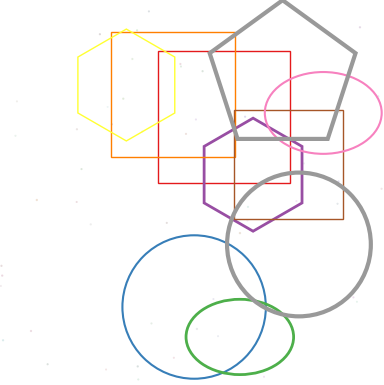[{"shape": "square", "thickness": 1, "radius": 0.85, "center": [0.582, 0.697]}, {"shape": "circle", "thickness": 1.5, "radius": 0.93, "center": [0.504, 0.203]}, {"shape": "oval", "thickness": 2, "radius": 0.7, "center": [0.623, 0.125]}, {"shape": "hexagon", "thickness": 2, "radius": 0.73, "center": [0.657, 0.546]}, {"shape": "square", "thickness": 1, "radius": 0.81, "center": [0.45, 0.754]}, {"shape": "hexagon", "thickness": 1, "radius": 0.73, "center": [0.328, 0.779]}, {"shape": "square", "thickness": 1, "radius": 0.71, "center": [0.75, 0.574]}, {"shape": "oval", "thickness": 1.5, "radius": 0.76, "center": [0.84, 0.707]}, {"shape": "circle", "thickness": 3, "radius": 0.93, "center": [0.777, 0.365]}, {"shape": "pentagon", "thickness": 3, "radius": 1.0, "center": [0.734, 0.8]}]